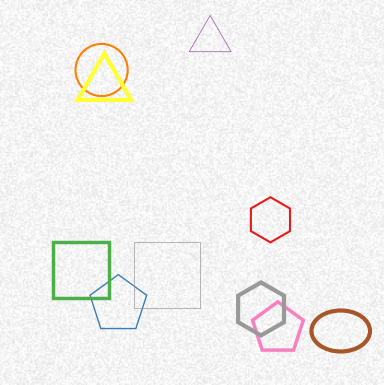[{"shape": "hexagon", "thickness": 1.5, "radius": 0.29, "center": [0.702, 0.429]}, {"shape": "pentagon", "thickness": 1, "radius": 0.39, "center": [0.307, 0.209]}, {"shape": "square", "thickness": 2.5, "radius": 0.36, "center": [0.211, 0.299]}, {"shape": "triangle", "thickness": 0.5, "radius": 0.31, "center": [0.546, 0.897]}, {"shape": "circle", "thickness": 1.5, "radius": 0.34, "center": [0.264, 0.818]}, {"shape": "triangle", "thickness": 3, "radius": 0.4, "center": [0.271, 0.78]}, {"shape": "oval", "thickness": 3, "radius": 0.38, "center": [0.885, 0.14]}, {"shape": "pentagon", "thickness": 2.5, "radius": 0.35, "center": [0.722, 0.147]}, {"shape": "square", "thickness": 0.5, "radius": 0.43, "center": [0.433, 0.286]}, {"shape": "hexagon", "thickness": 3, "radius": 0.34, "center": [0.678, 0.198]}]